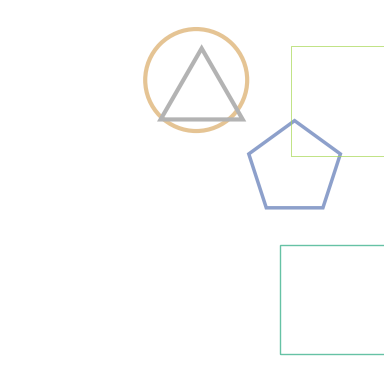[{"shape": "square", "thickness": 1, "radius": 0.71, "center": [0.868, 0.222]}, {"shape": "pentagon", "thickness": 2.5, "radius": 0.63, "center": [0.765, 0.561]}, {"shape": "square", "thickness": 0.5, "radius": 0.71, "center": [0.899, 0.739]}, {"shape": "circle", "thickness": 3, "radius": 0.66, "center": [0.51, 0.792]}, {"shape": "triangle", "thickness": 3, "radius": 0.62, "center": [0.524, 0.751]}]